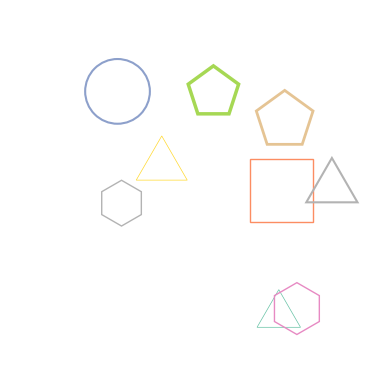[{"shape": "triangle", "thickness": 0.5, "radius": 0.33, "center": [0.724, 0.182]}, {"shape": "square", "thickness": 1, "radius": 0.41, "center": [0.731, 0.505]}, {"shape": "circle", "thickness": 1.5, "radius": 0.42, "center": [0.305, 0.763]}, {"shape": "hexagon", "thickness": 1, "radius": 0.34, "center": [0.771, 0.199]}, {"shape": "pentagon", "thickness": 2.5, "radius": 0.34, "center": [0.554, 0.76]}, {"shape": "triangle", "thickness": 0.5, "radius": 0.38, "center": [0.42, 0.57]}, {"shape": "pentagon", "thickness": 2, "radius": 0.39, "center": [0.739, 0.688]}, {"shape": "triangle", "thickness": 1.5, "radius": 0.38, "center": [0.862, 0.513]}, {"shape": "hexagon", "thickness": 1, "radius": 0.3, "center": [0.316, 0.472]}]